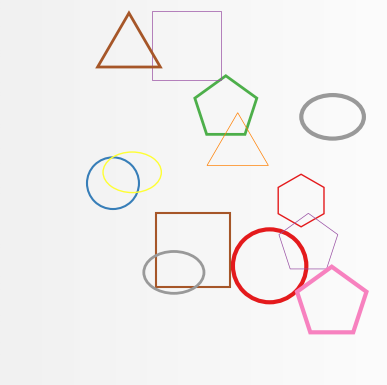[{"shape": "hexagon", "thickness": 1, "radius": 0.34, "center": [0.777, 0.479]}, {"shape": "circle", "thickness": 3, "radius": 0.47, "center": [0.696, 0.31]}, {"shape": "circle", "thickness": 1.5, "radius": 0.34, "center": [0.292, 0.524]}, {"shape": "pentagon", "thickness": 2, "radius": 0.42, "center": [0.583, 0.719]}, {"shape": "square", "thickness": 0.5, "radius": 0.45, "center": [0.481, 0.881]}, {"shape": "pentagon", "thickness": 0.5, "radius": 0.4, "center": [0.796, 0.366]}, {"shape": "triangle", "thickness": 0.5, "radius": 0.46, "center": [0.613, 0.616]}, {"shape": "oval", "thickness": 1, "radius": 0.38, "center": [0.341, 0.552]}, {"shape": "triangle", "thickness": 2, "radius": 0.47, "center": [0.333, 0.873]}, {"shape": "square", "thickness": 1.5, "radius": 0.48, "center": [0.498, 0.352]}, {"shape": "pentagon", "thickness": 3, "radius": 0.47, "center": [0.856, 0.213]}, {"shape": "oval", "thickness": 2, "radius": 0.39, "center": [0.449, 0.292]}, {"shape": "oval", "thickness": 3, "radius": 0.4, "center": [0.858, 0.697]}]